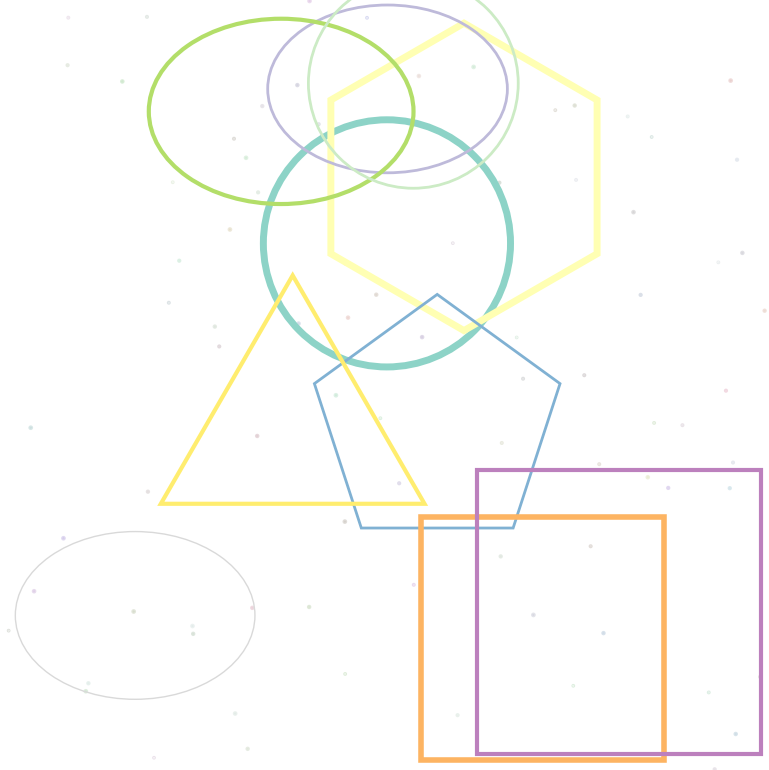[{"shape": "circle", "thickness": 2.5, "radius": 0.8, "center": [0.503, 0.684]}, {"shape": "hexagon", "thickness": 2.5, "radius": 1.0, "center": [0.603, 0.77]}, {"shape": "oval", "thickness": 1, "radius": 0.78, "center": [0.503, 0.885]}, {"shape": "pentagon", "thickness": 1, "radius": 0.84, "center": [0.568, 0.45]}, {"shape": "square", "thickness": 2, "radius": 0.79, "center": [0.704, 0.171]}, {"shape": "oval", "thickness": 1.5, "radius": 0.86, "center": [0.365, 0.855]}, {"shape": "oval", "thickness": 0.5, "radius": 0.78, "center": [0.175, 0.201]}, {"shape": "square", "thickness": 1.5, "radius": 0.92, "center": [0.803, 0.206]}, {"shape": "circle", "thickness": 1, "radius": 0.68, "center": [0.537, 0.892]}, {"shape": "triangle", "thickness": 1.5, "radius": 0.99, "center": [0.38, 0.445]}]